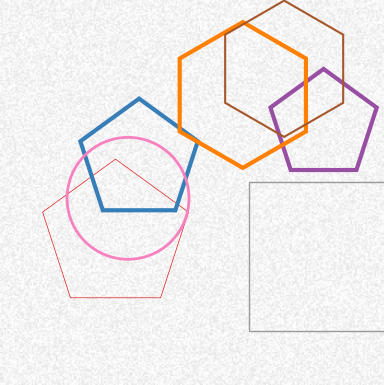[{"shape": "pentagon", "thickness": 0.5, "radius": 1.0, "center": [0.3, 0.388]}, {"shape": "pentagon", "thickness": 3, "radius": 0.8, "center": [0.361, 0.584]}, {"shape": "pentagon", "thickness": 3, "radius": 0.73, "center": [0.84, 0.676]}, {"shape": "hexagon", "thickness": 3, "radius": 0.95, "center": [0.631, 0.753]}, {"shape": "hexagon", "thickness": 1.5, "radius": 0.88, "center": [0.738, 0.821]}, {"shape": "circle", "thickness": 2, "radius": 0.79, "center": [0.333, 0.485]}, {"shape": "square", "thickness": 1, "radius": 0.97, "center": [0.841, 0.334]}]